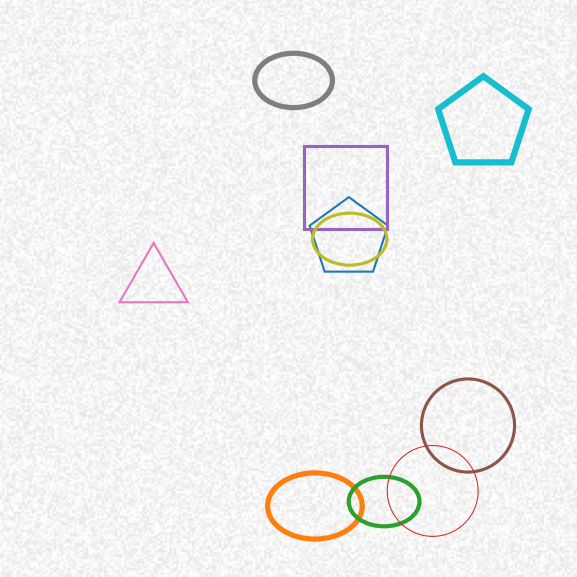[{"shape": "pentagon", "thickness": 1, "radius": 0.36, "center": [0.604, 0.586]}, {"shape": "oval", "thickness": 2.5, "radius": 0.41, "center": [0.545, 0.123]}, {"shape": "oval", "thickness": 2, "radius": 0.31, "center": [0.665, 0.131]}, {"shape": "circle", "thickness": 0.5, "radius": 0.39, "center": [0.749, 0.149]}, {"shape": "square", "thickness": 1.5, "radius": 0.36, "center": [0.598, 0.675]}, {"shape": "circle", "thickness": 1.5, "radius": 0.4, "center": [0.81, 0.262]}, {"shape": "triangle", "thickness": 1, "radius": 0.34, "center": [0.266, 0.51]}, {"shape": "oval", "thickness": 2.5, "radius": 0.34, "center": [0.508, 0.86]}, {"shape": "oval", "thickness": 1.5, "radius": 0.32, "center": [0.606, 0.585]}, {"shape": "pentagon", "thickness": 3, "radius": 0.41, "center": [0.837, 0.785]}]